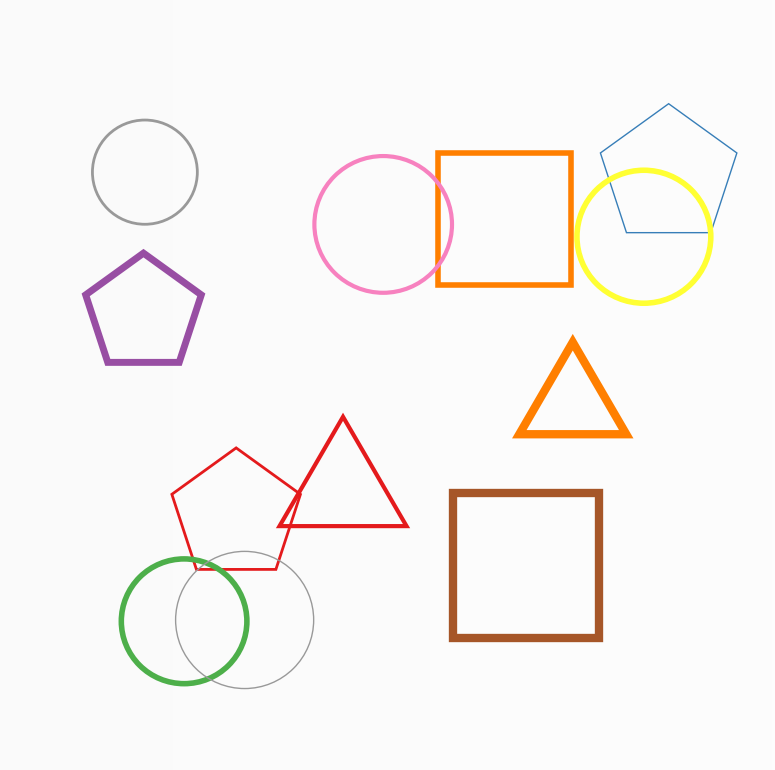[{"shape": "pentagon", "thickness": 1, "radius": 0.44, "center": [0.305, 0.331]}, {"shape": "triangle", "thickness": 1.5, "radius": 0.47, "center": [0.443, 0.364]}, {"shape": "pentagon", "thickness": 0.5, "radius": 0.46, "center": [0.863, 0.773]}, {"shape": "circle", "thickness": 2, "radius": 0.41, "center": [0.238, 0.193]}, {"shape": "pentagon", "thickness": 2.5, "radius": 0.39, "center": [0.185, 0.593]}, {"shape": "triangle", "thickness": 3, "radius": 0.4, "center": [0.739, 0.476]}, {"shape": "square", "thickness": 2, "radius": 0.43, "center": [0.651, 0.715]}, {"shape": "circle", "thickness": 2, "radius": 0.43, "center": [0.831, 0.693]}, {"shape": "square", "thickness": 3, "radius": 0.47, "center": [0.679, 0.265]}, {"shape": "circle", "thickness": 1.5, "radius": 0.44, "center": [0.494, 0.709]}, {"shape": "circle", "thickness": 1, "radius": 0.34, "center": [0.187, 0.776]}, {"shape": "circle", "thickness": 0.5, "radius": 0.45, "center": [0.316, 0.195]}]